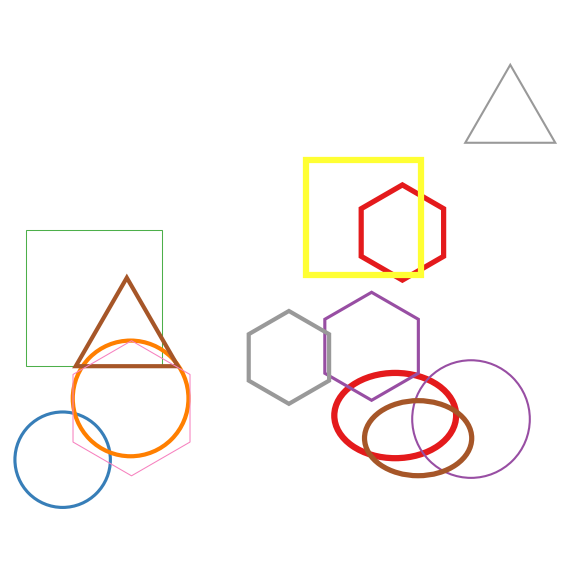[{"shape": "oval", "thickness": 3, "radius": 0.53, "center": [0.684, 0.28]}, {"shape": "hexagon", "thickness": 2.5, "radius": 0.41, "center": [0.697, 0.597]}, {"shape": "circle", "thickness": 1.5, "radius": 0.41, "center": [0.108, 0.203]}, {"shape": "square", "thickness": 0.5, "radius": 0.59, "center": [0.163, 0.484]}, {"shape": "circle", "thickness": 1, "radius": 0.51, "center": [0.816, 0.273]}, {"shape": "hexagon", "thickness": 1.5, "radius": 0.47, "center": [0.643, 0.4]}, {"shape": "circle", "thickness": 2, "radius": 0.5, "center": [0.226, 0.309]}, {"shape": "square", "thickness": 3, "radius": 0.5, "center": [0.63, 0.623]}, {"shape": "oval", "thickness": 2.5, "radius": 0.46, "center": [0.724, 0.24]}, {"shape": "triangle", "thickness": 2, "radius": 0.51, "center": [0.22, 0.416]}, {"shape": "hexagon", "thickness": 0.5, "radius": 0.58, "center": [0.228, 0.292]}, {"shape": "hexagon", "thickness": 2, "radius": 0.4, "center": [0.5, 0.38]}, {"shape": "triangle", "thickness": 1, "radius": 0.45, "center": [0.884, 0.797]}]